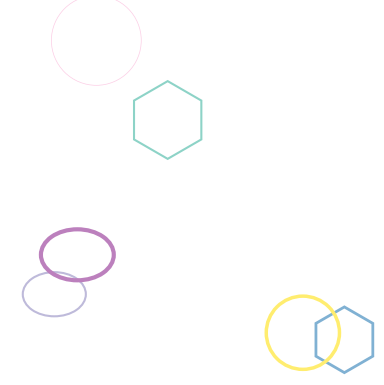[{"shape": "hexagon", "thickness": 1.5, "radius": 0.5, "center": [0.436, 0.688]}, {"shape": "oval", "thickness": 1.5, "radius": 0.41, "center": [0.141, 0.236]}, {"shape": "hexagon", "thickness": 2, "radius": 0.43, "center": [0.894, 0.117]}, {"shape": "circle", "thickness": 0.5, "radius": 0.58, "center": [0.25, 0.895]}, {"shape": "oval", "thickness": 3, "radius": 0.47, "center": [0.201, 0.338]}, {"shape": "circle", "thickness": 2.5, "radius": 0.48, "center": [0.787, 0.136]}]